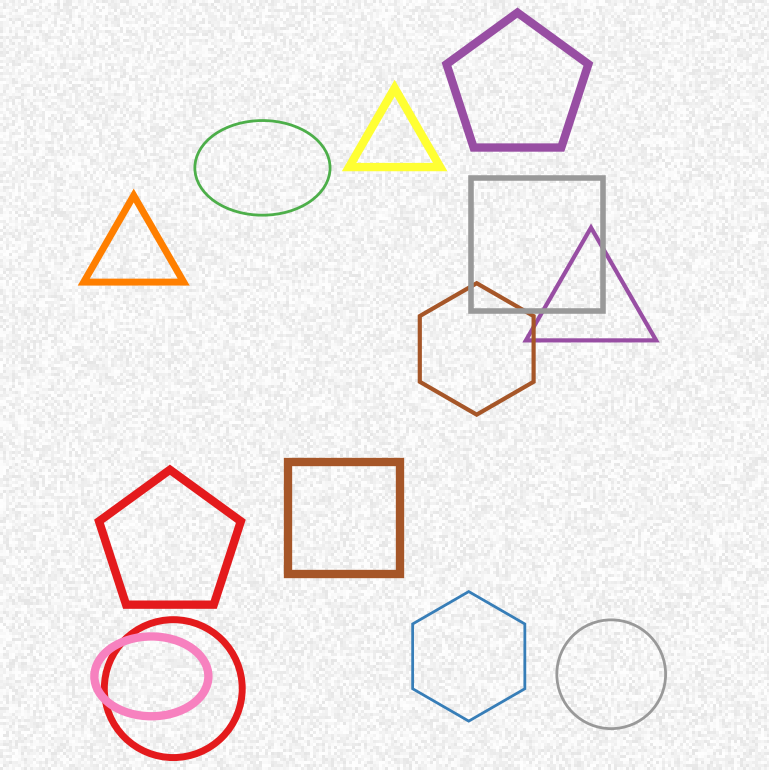[{"shape": "circle", "thickness": 2.5, "radius": 0.45, "center": [0.225, 0.106]}, {"shape": "pentagon", "thickness": 3, "radius": 0.48, "center": [0.221, 0.293]}, {"shape": "hexagon", "thickness": 1, "radius": 0.42, "center": [0.609, 0.148]}, {"shape": "oval", "thickness": 1, "radius": 0.44, "center": [0.341, 0.782]}, {"shape": "pentagon", "thickness": 3, "radius": 0.48, "center": [0.672, 0.887]}, {"shape": "triangle", "thickness": 1.5, "radius": 0.49, "center": [0.768, 0.607]}, {"shape": "triangle", "thickness": 2.5, "radius": 0.37, "center": [0.174, 0.671]}, {"shape": "triangle", "thickness": 3, "radius": 0.34, "center": [0.513, 0.817]}, {"shape": "hexagon", "thickness": 1.5, "radius": 0.43, "center": [0.619, 0.547]}, {"shape": "square", "thickness": 3, "radius": 0.36, "center": [0.447, 0.327]}, {"shape": "oval", "thickness": 3, "radius": 0.37, "center": [0.197, 0.122]}, {"shape": "square", "thickness": 2, "radius": 0.43, "center": [0.697, 0.682]}, {"shape": "circle", "thickness": 1, "radius": 0.35, "center": [0.794, 0.124]}]